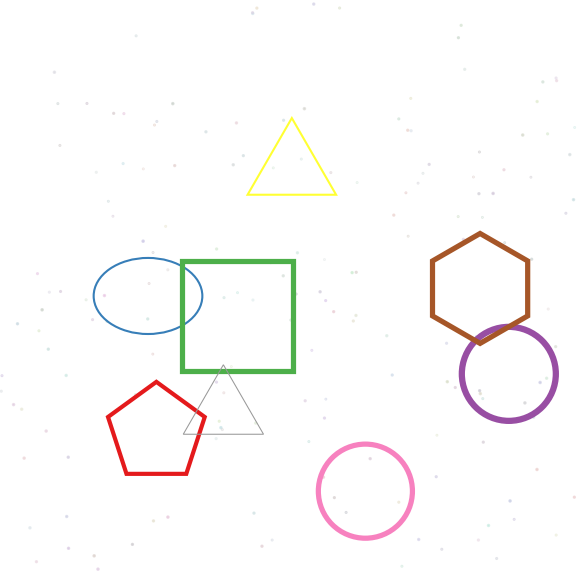[{"shape": "pentagon", "thickness": 2, "radius": 0.44, "center": [0.271, 0.25]}, {"shape": "oval", "thickness": 1, "radius": 0.47, "center": [0.256, 0.487]}, {"shape": "square", "thickness": 2.5, "radius": 0.48, "center": [0.412, 0.452]}, {"shape": "circle", "thickness": 3, "radius": 0.41, "center": [0.881, 0.352]}, {"shape": "triangle", "thickness": 1, "radius": 0.44, "center": [0.505, 0.706]}, {"shape": "hexagon", "thickness": 2.5, "radius": 0.48, "center": [0.831, 0.5]}, {"shape": "circle", "thickness": 2.5, "radius": 0.41, "center": [0.633, 0.149]}, {"shape": "triangle", "thickness": 0.5, "radius": 0.4, "center": [0.387, 0.287]}]